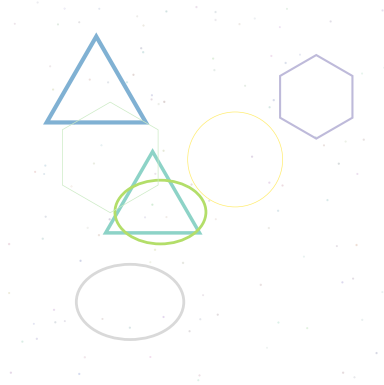[{"shape": "triangle", "thickness": 2.5, "radius": 0.7, "center": [0.396, 0.465]}, {"shape": "hexagon", "thickness": 1.5, "radius": 0.54, "center": [0.821, 0.748]}, {"shape": "triangle", "thickness": 3, "radius": 0.74, "center": [0.25, 0.756]}, {"shape": "oval", "thickness": 2, "radius": 0.59, "center": [0.417, 0.449]}, {"shape": "oval", "thickness": 2, "radius": 0.7, "center": [0.338, 0.216]}, {"shape": "hexagon", "thickness": 0.5, "radius": 0.72, "center": [0.286, 0.591]}, {"shape": "circle", "thickness": 0.5, "radius": 0.62, "center": [0.611, 0.586]}]